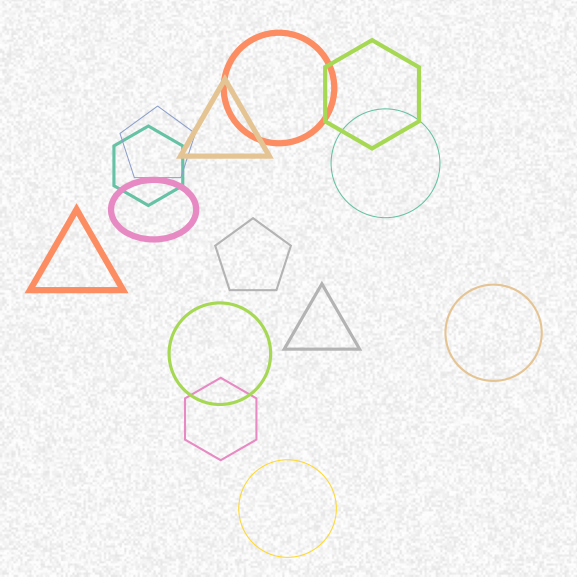[{"shape": "circle", "thickness": 0.5, "radius": 0.47, "center": [0.668, 0.716]}, {"shape": "hexagon", "thickness": 1.5, "radius": 0.34, "center": [0.257, 0.712]}, {"shape": "triangle", "thickness": 3, "radius": 0.47, "center": [0.133, 0.543]}, {"shape": "circle", "thickness": 3, "radius": 0.48, "center": [0.483, 0.847]}, {"shape": "pentagon", "thickness": 0.5, "radius": 0.34, "center": [0.273, 0.747]}, {"shape": "hexagon", "thickness": 1, "radius": 0.36, "center": [0.382, 0.274]}, {"shape": "oval", "thickness": 3, "radius": 0.37, "center": [0.266, 0.636]}, {"shape": "circle", "thickness": 1.5, "radius": 0.44, "center": [0.381, 0.387]}, {"shape": "hexagon", "thickness": 2, "radius": 0.47, "center": [0.644, 0.836]}, {"shape": "circle", "thickness": 0.5, "radius": 0.42, "center": [0.498, 0.119]}, {"shape": "circle", "thickness": 1, "radius": 0.42, "center": [0.855, 0.423]}, {"shape": "triangle", "thickness": 2.5, "radius": 0.44, "center": [0.389, 0.773]}, {"shape": "pentagon", "thickness": 1, "radius": 0.34, "center": [0.438, 0.552]}, {"shape": "triangle", "thickness": 1.5, "radius": 0.38, "center": [0.557, 0.432]}]